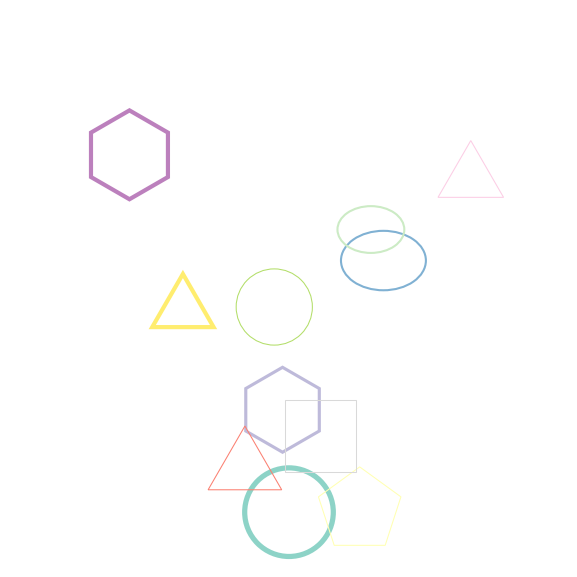[{"shape": "circle", "thickness": 2.5, "radius": 0.38, "center": [0.5, 0.112]}, {"shape": "pentagon", "thickness": 0.5, "radius": 0.38, "center": [0.623, 0.116]}, {"shape": "hexagon", "thickness": 1.5, "radius": 0.37, "center": [0.489, 0.29]}, {"shape": "triangle", "thickness": 0.5, "radius": 0.37, "center": [0.424, 0.188]}, {"shape": "oval", "thickness": 1, "radius": 0.37, "center": [0.664, 0.548]}, {"shape": "circle", "thickness": 0.5, "radius": 0.33, "center": [0.475, 0.468]}, {"shape": "triangle", "thickness": 0.5, "radius": 0.33, "center": [0.815, 0.69]}, {"shape": "square", "thickness": 0.5, "radius": 0.31, "center": [0.555, 0.244]}, {"shape": "hexagon", "thickness": 2, "radius": 0.38, "center": [0.224, 0.731]}, {"shape": "oval", "thickness": 1, "radius": 0.29, "center": [0.642, 0.602]}, {"shape": "triangle", "thickness": 2, "radius": 0.31, "center": [0.317, 0.463]}]